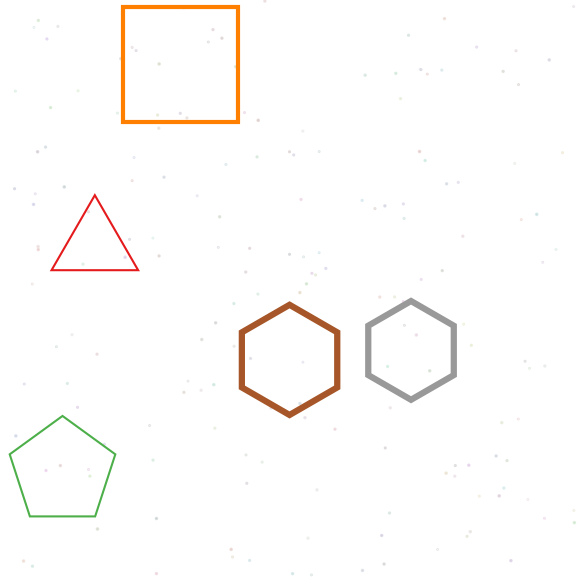[{"shape": "triangle", "thickness": 1, "radius": 0.43, "center": [0.164, 0.575]}, {"shape": "pentagon", "thickness": 1, "radius": 0.48, "center": [0.108, 0.183]}, {"shape": "square", "thickness": 2, "radius": 0.5, "center": [0.313, 0.887]}, {"shape": "hexagon", "thickness": 3, "radius": 0.48, "center": [0.501, 0.376]}, {"shape": "hexagon", "thickness": 3, "radius": 0.43, "center": [0.712, 0.392]}]